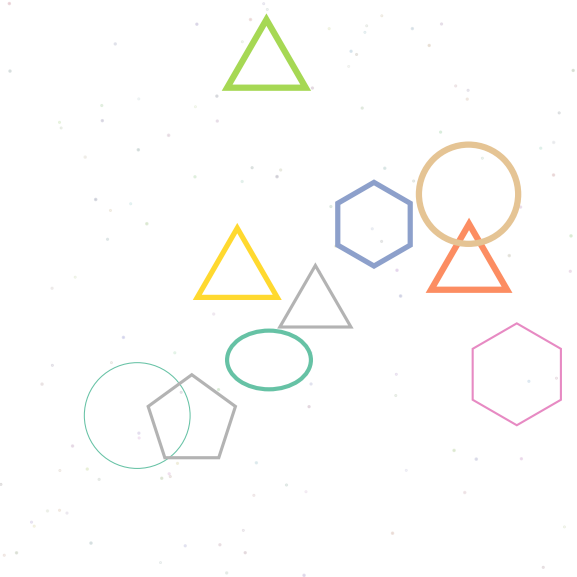[{"shape": "circle", "thickness": 0.5, "radius": 0.46, "center": [0.238, 0.28]}, {"shape": "oval", "thickness": 2, "radius": 0.36, "center": [0.466, 0.376]}, {"shape": "triangle", "thickness": 3, "radius": 0.38, "center": [0.812, 0.535]}, {"shape": "hexagon", "thickness": 2.5, "radius": 0.36, "center": [0.648, 0.611]}, {"shape": "hexagon", "thickness": 1, "radius": 0.44, "center": [0.895, 0.351]}, {"shape": "triangle", "thickness": 3, "radius": 0.39, "center": [0.461, 0.887]}, {"shape": "triangle", "thickness": 2.5, "radius": 0.4, "center": [0.411, 0.524]}, {"shape": "circle", "thickness": 3, "radius": 0.43, "center": [0.811, 0.663]}, {"shape": "triangle", "thickness": 1.5, "radius": 0.36, "center": [0.546, 0.468]}, {"shape": "pentagon", "thickness": 1.5, "radius": 0.4, "center": [0.332, 0.271]}]